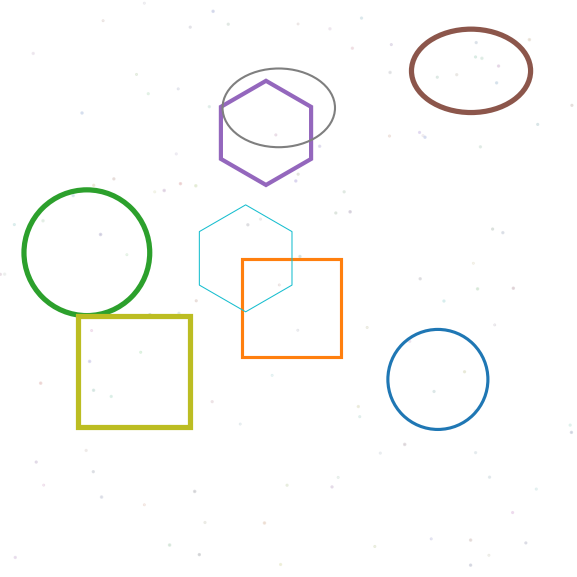[{"shape": "circle", "thickness": 1.5, "radius": 0.43, "center": [0.758, 0.342]}, {"shape": "square", "thickness": 1.5, "radius": 0.43, "center": [0.504, 0.466]}, {"shape": "circle", "thickness": 2.5, "radius": 0.54, "center": [0.15, 0.562]}, {"shape": "hexagon", "thickness": 2, "radius": 0.45, "center": [0.461, 0.769]}, {"shape": "oval", "thickness": 2.5, "radius": 0.52, "center": [0.816, 0.876]}, {"shape": "oval", "thickness": 1, "radius": 0.49, "center": [0.483, 0.812]}, {"shape": "square", "thickness": 2.5, "radius": 0.48, "center": [0.232, 0.356]}, {"shape": "hexagon", "thickness": 0.5, "radius": 0.46, "center": [0.425, 0.552]}]